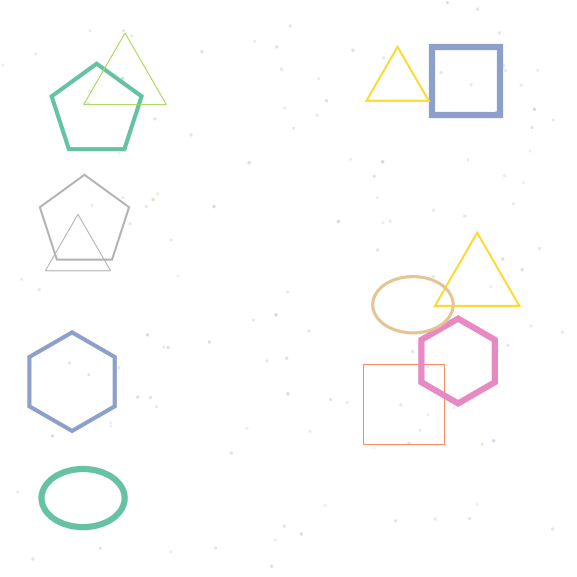[{"shape": "oval", "thickness": 3, "radius": 0.36, "center": [0.144, 0.137]}, {"shape": "pentagon", "thickness": 2, "radius": 0.41, "center": [0.167, 0.807]}, {"shape": "square", "thickness": 0.5, "radius": 0.35, "center": [0.699, 0.3]}, {"shape": "hexagon", "thickness": 2, "radius": 0.43, "center": [0.125, 0.338]}, {"shape": "square", "thickness": 3, "radius": 0.29, "center": [0.806, 0.859]}, {"shape": "hexagon", "thickness": 3, "radius": 0.37, "center": [0.793, 0.374]}, {"shape": "triangle", "thickness": 0.5, "radius": 0.41, "center": [0.216, 0.859]}, {"shape": "triangle", "thickness": 1, "radius": 0.42, "center": [0.826, 0.512]}, {"shape": "triangle", "thickness": 1, "radius": 0.31, "center": [0.688, 0.856]}, {"shape": "oval", "thickness": 1.5, "radius": 0.35, "center": [0.715, 0.471]}, {"shape": "triangle", "thickness": 0.5, "radius": 0.33, "center": [0.135, 0.563]}, {"shape": "pentagon", "thickness": 1, "radius": 0.41, "center": [0.146, 0.615]}]